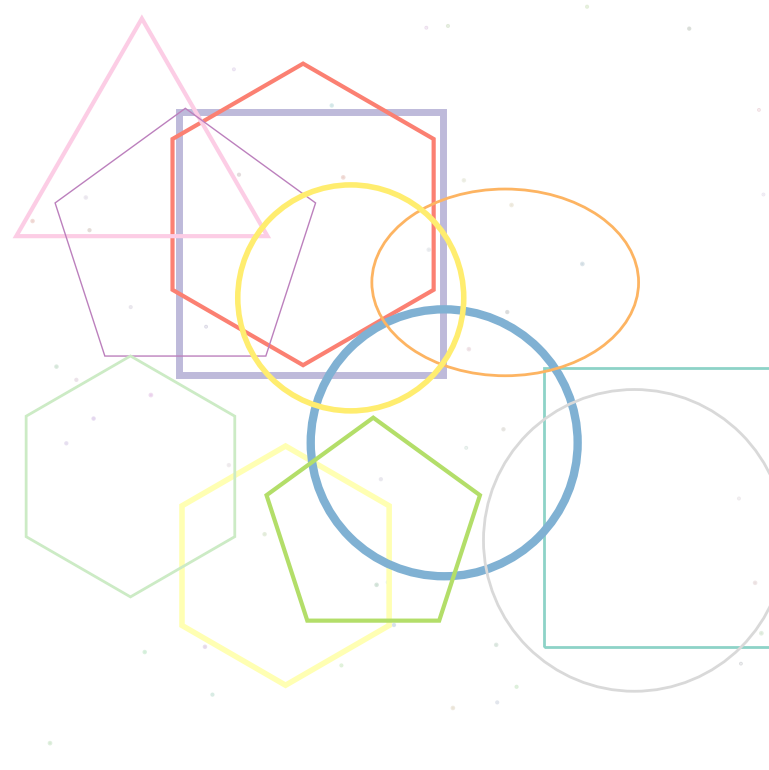[{"shape": "square", "thickness": 1, "radius": 0.9, "center": [0.887, 0.341]}, {"shape": "hexagon", "thickness": 2, "radius": 0.78, "center": [0.371, 0.265]}, {"shape": "square", "thickness": 2.5, "radius": 0.85, "center": [0.404, 0.684]}, {"shape": "hexagon", "thickness": 1.5, "radius": 0.98, "center": [0.394, 0.722]}, {"shape": "circle", "thickness": 3, "radius": 0.87, "center": [0.577, 0.425]}, {"shape": "oval", "thickness": 1, "radius": 0.87, "center": [0.656, 0.633]}, {"shape": "pentagon", "thickness": 1.5, "radius": 0.73, "center": [0.485, 0.312]}, {"shape": "triangle", "thickness": 1.5, "radius": 0.94, "center": [0.184, 0.787]}, {"shape": "circle", "thickness": 1, "radius": 0.98, "center": [0.824, 0.298]}, {"shape": "pentagon", "thickness": 0.5, "radius": 0.89, "center": [0.241, 0.681]}, {"shape": "hexagon", "thickness": 1, "radius": 0.78, "center": [0.169, 0.381]}, {"shape": "circle", "thickness": 2, "radius": 0.73, "center": [0.456, 0.613]}]